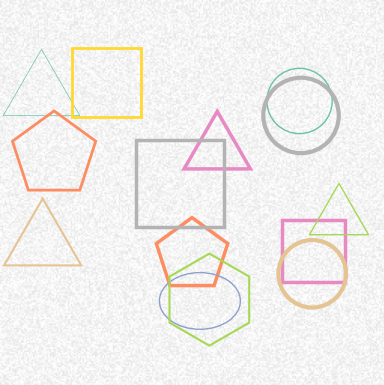[{"shape": "triangle", "thickness": 0.5, "radius": 0.57, "center": [0.108, 0.757]}, {"shape": "circle", "thickness": 1, "radius": 0.42, "center": [0.778, 0.738]}, {"shape": "pentagon", "thickness": 2.5, "radius": 0.49, "center": [0.499, 0.337]}, {"shape": "pentagon", "thickness": 2, "radius": 0.57, "center": [0.141, 0.598]}, {"shape": "oval", "thickness": 1, "radius": 0.53, "center": [0.519, 0.218]}, {"shape": "square", "thickness": 2.5, "radius": 0.41, "center": [0.813, 0.348]}, {"shape": "triangle", "thickness": 2.5, "radius": 0.5, "center": [0.564, 0.611]}, {"shape": "hexagon", "thickness": 1.5, "radius": 0.6, "center": [0.544, 0.222]}, {"shape": "triangle", "thickness": 1, "radius": 0.44, "center": [0.88, 0.435]}, {"shape": "square", "thickness": 2, "radius": 0.45, "center": [0.277, 0.785]}, {"shape": "circle", "thickness": 3, "radius": 0.44, "center": [0.811, 0.289]}, {"shape": "triangle", "thickness": 1.5, "radius": 0.58, "center": [0.111, 0.369]}, {"shape": "circle", "thickness": 3, "radius": 0.49, "center": [0.782, 0.7]}, {"shape": "square", "thickness": 2.5, "radius": 0.57, "center": [0.467, 0.523]}]